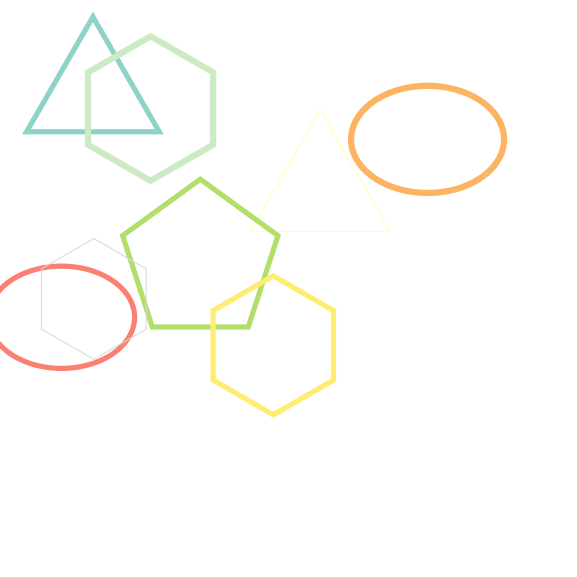[{"shape": "triangle", "thickness": 2.5, "radius": 0.66, "center": [0.161, 0.837]}, {"shape": "triangle", "thickness": 0.5, "radius": 0.7, "center": [0.554, 0.668]}, {"shape": "oval", "thickness": 2.5, "radius": 0.63, "center": [0.107, 0.45]}, {"shape": "oval", "thickness": 3, "radius": 0.66, "center": [0.74, 0.758]}, {"shape": "pentagon", "thickness": 2.5, "radius": 0.71, "center": [0.347, 0.547]}, {"shape": "hexagon", "thickness": 0.5, "radius": 0.52, "center": [0.162, 0.481]}, {"shape": "hexagon", "thickness": 3, "radius": 0.63, "center": [0.261, 0.811]}, {"shape": "hexagon", "thickness": 2.5, "radius": 0.6, "center": [0.473, 0.401]}]